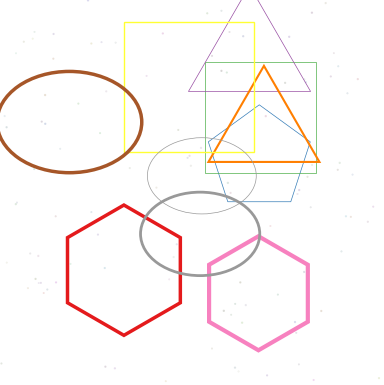[{"shape": "hexagon", "thickness": 2.5, "radius": 0.85, "center": [0.322, 0.298]}, {"shape": "pentagon", "thickness": 0.5, "radius": 0.7, "center": [0.673, 0.589]}, {"shape": "square", "thickness": 0.5, "radius": 0.72, "center": [0.676, 0.695]}, {"shape": "triangle", "thickness": 0.5, "radius": 0.92, "center": [0.648, 0.854]}, {"shape": "triangle", "thickness": 1.5, "radius": 0.83, "center": [0.686, 0.663]}, {"shape": "square", "thickness": 1, "radius": 0.84, "center": [0.492, 0.773]}, {"shape": "oval", "thickness": 2.5, "radius": 0.94, "center": [0.18, 0.683]}, {"shape": "hexagon", "thickness": 3, "radius": 0.74, "center": [0.671, 0.238]}, {"shape": "oval", "thickness": 0.5, "radius": 0.71, "center": [0.524, 0.543]}, {"shape": "oval", "thickness": 2, "radius": 0.77, "center": [0.52, 0.393]}]